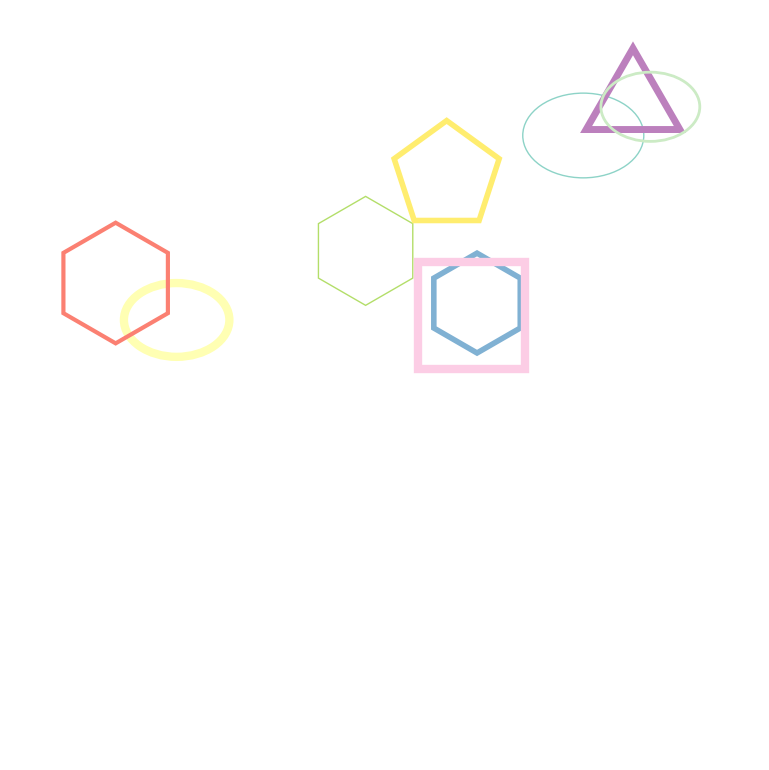[{"shape": "oval", "thickness": 0.5, "radius": 0.39, "center": [0.758, 0.824]}, {"shape": "oval", "thickness": 3, "radius": 0.34, "center": [0.229, 0.584]}, {"shape": "hexagon", "thickness": 1.5, "radius": 0.39, "center": [0.15, 0.632]}, {"shape": "hexagon", "thickness": 2, "radius": 0.32, "center": [0.62, 0.606]}, {"shape": "hexagon", "thickness": 0.5, "radius": 0.35, "center": [0.475, 0.674]}, {"shape": "square", "thickness": 3, "radius": 0.35, "center": [0.612, 0.59]}, {"shape": "triangle", "thickness": 2.5, "radius": 0.35, "center": [0.822, 0.867]}, {"shape": "oval", "thickness": 1, "radius": 0.32, "center": [0.845, 0.861]}, {"shape": "pentagon", "thickness": 2, "radius": 0.36, "center": [0.58, 0.772]}]